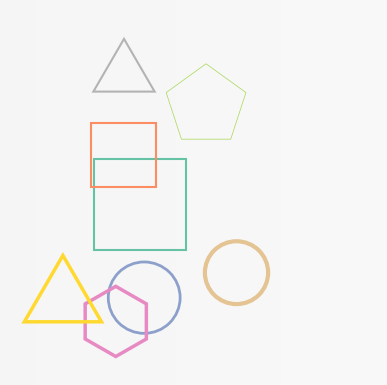[{"shape": "square", "thickness": 1.5, "radius": 0.59, "center": [0.361, 0.468]}, {"shape": "square", "thickness": 1.5, "radius": 0.42, "center": [0.318, 0.597]}, {"shape": "circle", "thickness": 2, "radius": 0.46, "center": [0.372, 0.227]}, {"shape": "hexagon", "thickness": 2.5, "radius": 0.46, "center": [0.299, 0.165]}, {"shape": "pentagon", "thickness": 0.5, "radius": 0.54, "center": [0.532, 0.726]}, {"shape": "triangle", "thickness": 2.5, "radius": 0.57, "center": [0.162, 0.222]}, {"shape": "circle", "thickness": 3, "radius": 0.41, "center": [0.61, 0.292]}, {"shape": "triangle", "thickness": 1.5, "radius": 0.46, "center": [0.32, 0.808]}]